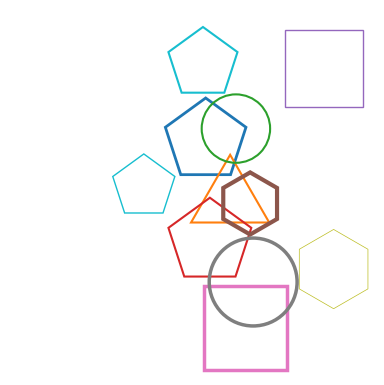[{"shape": "pentagon", "thickness": 2, "radius": 0.55, "center": [0.534, 0.635]}, {"shape": "triangle", "thickness": 1.5, "radius": 0.59, "center": [0.598, 0.481]}, {"shape": "circle", "thickness": 1.5, "radius": 0.44, "center": [0.613, 0.666]}, {"shape": "pentagon", "thickness": 1.5, "radius": 0.57, "center": [0.545, 0.373]}, {"shape": "square", "thickness": 1, "radius": 0.51, "center": [0.841, 0.822]}, {"shape": "hexagon", "thickness": 3, "radius": 0.4, "center": [0.65, 0.472]}, {"shape": "square", "thickness": 2.5, "radius": 0.54, "center": [0.638, 0.148]}, {"shape": "circle", "thickness": 2.5, "radius": 0.57, "center": [0.658, 0.268]}, {"shape": "hexagon", "thickness": 0.5, "radius": 0.51, "center": [0.867, 0.301]}, {"shape": "pentagon", "thickness": 1, "radius": 0.42, "center": [0.374, 0.515]}, {"shape": "pentagon", "thickness": 1.5, "radius": 0.47, "center": [0.527, 0.836]}]